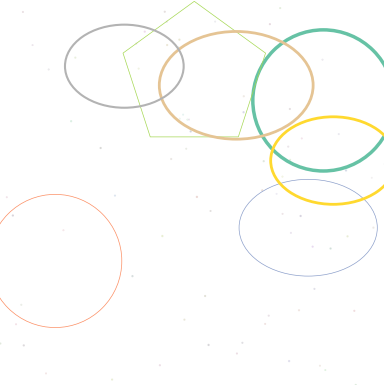[{"shape": "circle", "thickness": 2.5, "radius": 0.92, "center": [0.84, 0.739]}, {"shape": "circle", "thickness": 0.5, "radius": 0.86, "center": [0.143, 0.322]}, {"shape": "oval", "thickness": 0.5, "radius": 0.9, "center": [0.8, 0.409]}, {"shape": "pentagon", "thickness": 0.5, "radius": 0.97, "center": [0.505, 0.802]}, {"shape": "oval", "thickness": 2, "radius": 0.81, "center": [0.865, 0.583]}, {"shape": "oval", "thickness": 2, "radius": 1.0, "center": [0.614, 0.778]}, {"shape": "oval", "thickness": 1.5, "radius": 0.77, "center": [0.323, 0.828]}]